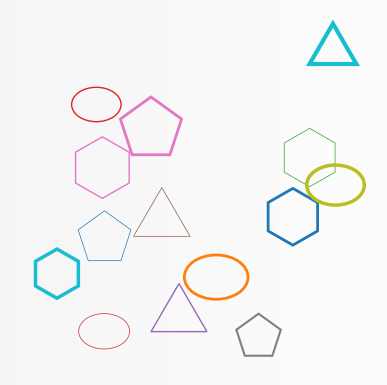[{"shape": "pentagon", "thickness": 0.5, "radius": 0.36, "center": [0.27, 0.381]}, {"shape": "hexagon", "thickness": 2, "radius": 0.37, "center": [0.756, 0.437]}, {"shape": "oval", "thickness": 2, "radius": 0.41, "center": [0.558, 0.28]}, {"shape": "hexagon", "thickness": 0.5, "radius": 0.38, "center": [0.799, 0.591]}, {"shape": "oval", "thickness": 0.5, "radius": 0.33, "center": [0.269, 0.14]}, {"shape": "oval", "thickness": 1, "radius": 0.32, "center": [0.249, 0.729]}, {"shape": "triangle", "thickness": 1, "radius": 0.42, "center": [0.462, 0.18]}, {"shape": "triangle", "thickness": 0.5, "radius": 0.42, "center": [0.418, 0.428]}, {"shape": "pentagon", "thickness": 2, "radius": 0.41, "center": [0.39, 0.665]}, {"shape": "hexagon", "thickness": 1, "radius": 0.4, "center": [0.264, 0.565]}, {"shape": "pentagon", "thickness": 1.5, "radius": 0.3, "center": [0.667, 0.125]}, {"shape": "oval", "thickness": 2.5, "radius": 0.37, "center": [0.866, 0.519]}, {"shape": "triangle", "thickness": 3, "radius": 0.35, "center": [0.859, 0.869]}, {"shape": "hexagon", "thickness": 2.5, "radius": 0.32, "center": [0.147, 0.289]}]